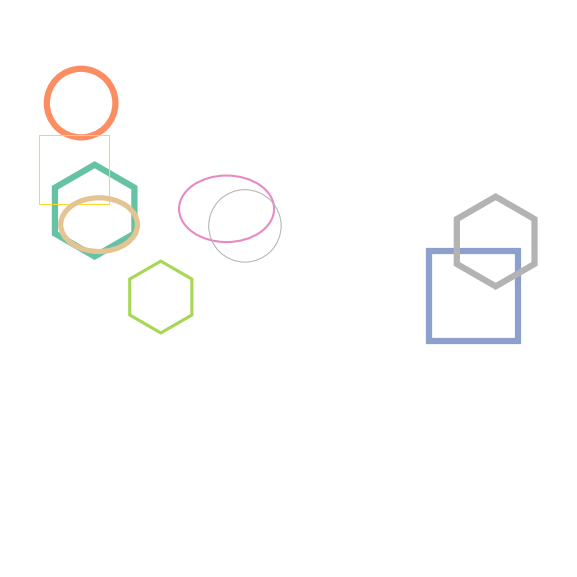[{"shape": "hexagon", "thickness": 3, "radius": 0.4, "center": [0.164, 0.634]}, {"shape": "circle", "thickness": 3, "radius": 0.3, "center": [0.14, 0.821]}, {"shape": "square", "thickness": 3, "radius": 0.39, "center": [0.82, 0.487]}, {"shape": "oval", "thickness": 1, "radius": 0.41, "center": [0.392, 0.638]}, {"shape": "hexagon", "thickness": 1.5, "radius": 0.31, "center": [0.278, 0.485]}, {"shape": "square", "thickness": 0.5, "radius": 0.3, "center": [0.128, 0.706]}, {"shape": "oval", "thickness": 2.5, "radius": 0.33, "center": [0.172, 0.61]}, {"shape": "hexagon", "thickness": 3, "radius": 0.39, "center": [0.858, 0.581]}, {"shape": "circle", "thickness": 0.5, "radius": 0.31, "center": [0.424, 0.608]}]